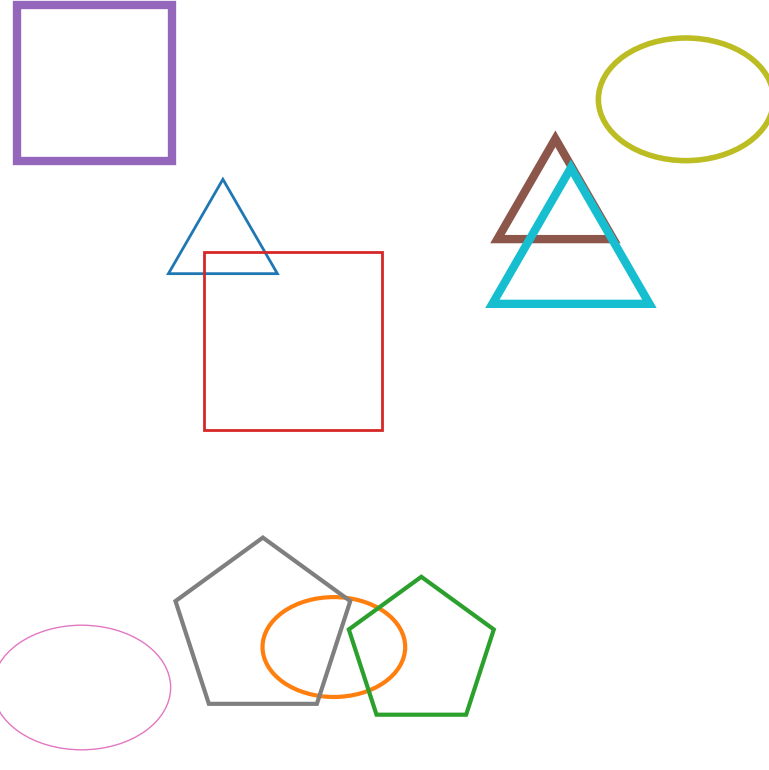[{"shape": "triangle", "thickness": 1, "radius": 0.41, "center": [0.289, 0.685]}, {"shape": "oval", "thickness": 1.5, "radius": 0.46, "center": [0.434, 0.16]}, {"shape": "pentagon", "thickness": 1.5, "radius": 0.49, "center": [0.547, 0.152]}, {"shape": "square", "thickness": 1, "radius": 0.58, "center": [0.381, 0.557]}, {"shape": "square", "thickness": 3, "radius": 0.51, "center": [0.123, 0.892]}, {"shape": "triangle", "thickness": 3, "radius": 0.43, "center": [0.721, 0.733]}, {"shape": "oval", "thickness": 0.5, "radius": 0.58, "center": [0.106, 0.107]}, {"shape": "pentagon", "thickness": 1.5, "radius": 0.6, "center": [0.341, 0.182]}, {"shape": "oval", "thickness": 2, "radius": 0.57, "center": [0.891, 0.871]}, {"shape": "triangle", "thickness": 3, "radius": 0.59, "center": [0.741, 0.664]}]